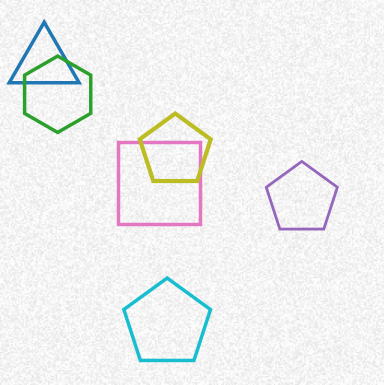[{"shape": "triangle", "thickness": 2.5, "radius": 0.52, "center": [0.115, 0.837]}, {"shape": "hexagon", "thickness": 2.5, "radius": 0.5, "center": [0.15, 0.755]}, {"shape": "pentagon", "thickness": 2, "radius": 0.49, "center": [0.784, 0.484]}, {"shape": "square", "thickness": 2.5, "radius": 0.53, "center": [0.412, 0.525]}, {"shape": "pentagon", "thickness": 3, "radius": 0.48, "center": [0.455, 0.608]}, {"shape": "pentagon", "thickness": 2.5, "radius": 0.59, "center": [0.434, 0.159]}]